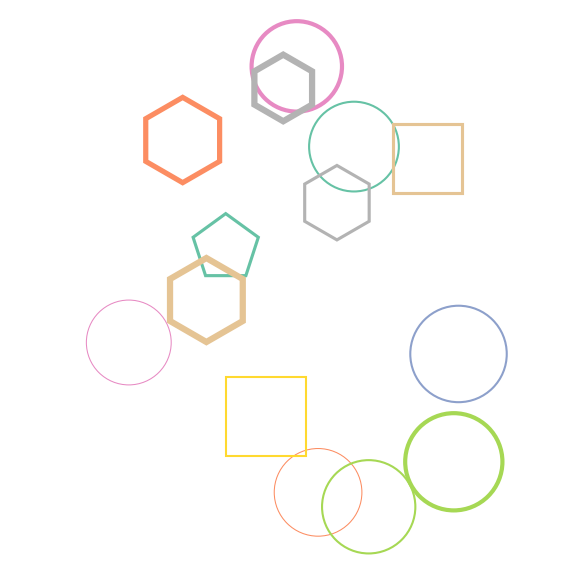[{"shape": "circle", "thickness": 1, "radius": 0.39, "center": [0.613, 0.745]}, {"shape": "pentagon", "thickness": 1.5, "radius": 0.3, "center": [0.391, 0.57]}, {"shape": "circle", "thickness": 0.5, "radius": 0.38, "center": [0.551, 0.147]}, {"shape": "hexagon", "thickness": 2.5, "radius": 0.37, "center": [0.316, 0.757]}, {"shape": "circle", "thickness": 1, "radius": 0.42, "center": [0.794, 0.386]}, {"shape": "circle", "thickness": 0.5, "radius": 0.37, "center": [0.223, 0.406]}, {"shape": "circle", "thickness": 2, "radius": 0.39, "center": [0.514, 0.884]}, {"shape": "circle", "thickness": 2, "radius": 0.42, "center": [0.786, 0.199]}, {"shape": "circle", "thickness": 1, "radius": 0.4, "center": [0.638, 0.122]}, {"shape": "square", "thickness": 1, "radius": 0.35, "center": [0.461, 0.278]}, {"shape": "hexagon", "thickness": 3, "radius": 0.36, "center": [0.357, 0.48]}, {"shape": "square", "thickness": 1.5, "radius": 0.3, "center": [0.74, 0.725]}, {"shape": "hexagon", "thickness": 1.5, "radius": 0.32, "center": [0.583, 0.648]}, {"shape": "hexagon", "thickness": 3, "radius": 0.29, "center": [0.49, 0.847]}]